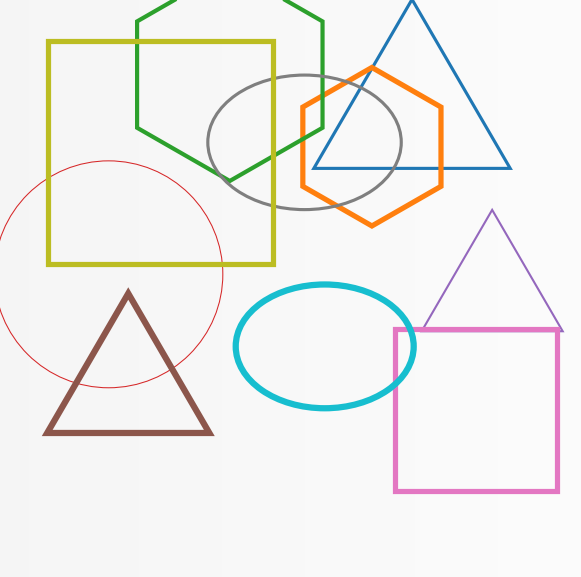[{"shape": "triangle", "thickness": 1.5, "radius": 0.98, "center": [0.709, 0.805]}, {"shape": "hexagon", "thickness": 2.5, "radius": 0.69, "center": [0.64, 0.745]}, {"shape": "hexagon", "thickness": 2, "radius": 0.92, "center": [0.395, 0.87]}, {"shape": "circle", "thickness": 0.5, "radius": 0.98, "center": [0.187, 0.524]}, {"shape": "triangle", "thickness": 1, "radius": 0.7, "center": [0.847, 0.496]}, {"shape": "triangle", "thickness": 3, "radius": 0.81, "center": [0.221, 0.33]}, {"shape": "square", "thickness": 2.5, "radius": 0.7, "center": [0.819, 0.289]}, {"shape": "oval", "thickness": 1.5, "radius": 0.83, "center": [0.524, 0.753]}, {"shape": "square", "thickness": 2.5, "radius": 0.97, "center": [0.276, 0.735]}, {"shape": "oval", "thickness": 3, "radius": 0.77, "center": [0.559, 0.399]}]